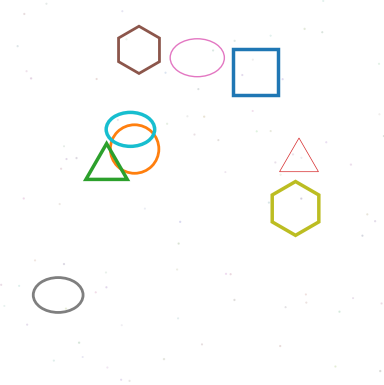[{"shape": "square", "thickness": 2.5, "radius": 0.29, "center": [0.664, 0.813]}, {"shape": "circle", "thickness": 2, "radius": 0.31, "center": [0.35, 0.613]}, {"shape": "triangle", "thickness": 2.5, "radius": 0.31, "center": [0.277, 0.565]}, {"shape": "triangle", "thickness": 0.5, "radius": 0.29, "center": [0.777, 0.583]}, {"shape": "hexagon", "thickness": 2, "radius": 0.31, "center": [0.361, 0.871]}, {"shape": "oval", "thickness": 1, "radius": 0.35, "center": [0.512, 0.85]}, {"shape": "oval", "thickness": 2, "radius": 0.32, "center": [0.151, 0.234]}, {"shape": "hexagon", "thickness": 2.5, "radius": 0.35, "center": [0.768, 0.459]}, {"shape": "oval", "thickness": 2.5, "radius": 0.31, "center": [0.339, 0.664]}]